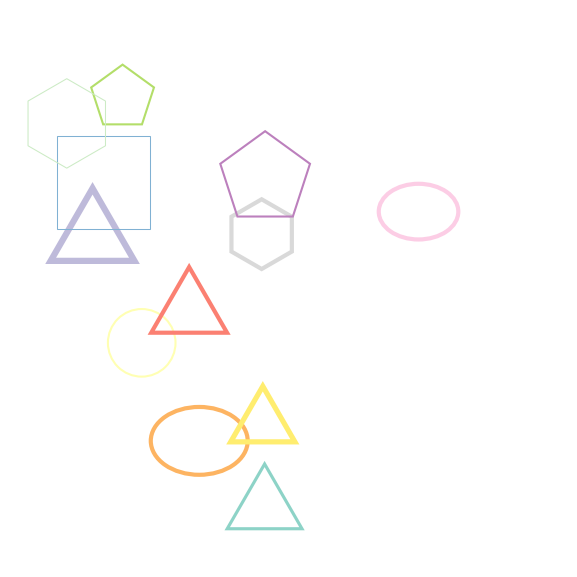[{"shape": "triangle", "thickness": 1.5, "radius": 0.37, "center": [0.458, 0.121]}, {"shape": "circle", "thickness": 1, "radius": 0.29, "center": [0.245, 0.405]}, {"shape": "triangle", "thickness": 3, "radius": 0.42, "center": [0.16, 0.589]}, {"shape": "triangle", "thickness": 2, "radius": 0.38, "center": [0.328, 0.461]}, {"shape": "square", "thickness": 0.5, "radius": 0.4, "center": [0.179, 0.683]}, {"shape": "oval", "thickness": 2, "radius": 0.42, "center": [0.345, 0.236]}, {"shape": "pentagon", "thickness": 1, "radius": 0.29, "center": [0.212, 0.83]}, {"shape": "oval", "thickness": 2, "radius": 0.34, "center": [0.725, 0.633]}, {"shape": "hexagon", "thickness": 2, "radius": 0.3, "center": [0.453, 0.594]}, {"shape": "pentagon", "thickness": 1, "radius": 0.41, "center": [0.459, 0.69]}, {"shape": "hexagon", "thickness": 0.5, "radius": 0.39, "center": [0.116, 0.785]}, {"shape": "triangle", "thickness": 2.5, "radius": 0.32, "center": [0.455, 0.266]}]